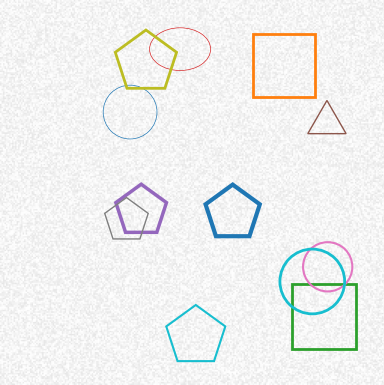[{"shape": "pentagon", "thickness": 3, "radius": 0.37, "center": [0.604, 0.446]}, {"shape": "circle", "thickness": 0.5, "radius": 0.35, "center": [0.338, 0.709]}, {"shape": "square", "thickness": 2, "radius": 0.41, "center": [0.738, 0.829]}, {"shape": "square", "thickness": 2, "radius": 0.42, "center": [0.842, 0.178]}, {"shape": "oval", "thickness": 0.5, "radius": 0.4, "center": [0.468, 0.872]}, {"shape": "pentagon", "thickness": 2.5, "radius": 0.35, "center": [0.367, 0.452]}, {"shape": "triangle", "thickness": 1, "radius": 0.29, "center": [0.849, 0.682]}, {"shape": "circle", "thickness": 1.5, "radius": 0.32, "center": [0.851, 0.307]}, {"shape": "pentagon", "thickness": 1, "radius": 0.3, "center": [0.328, 0.427]}, {"shape": "pentagon", "thickness": 2, "radius": 0.42, "center": [0.379, 0.838]}, {"shape": "pentagon", "thickness": 1.5, "radius": 0.4, "center": [0.509, 0.127]}, {"shape": "circle", "thickness": 2, "radius": 0.42, "center": [0.811, 0.269]}]